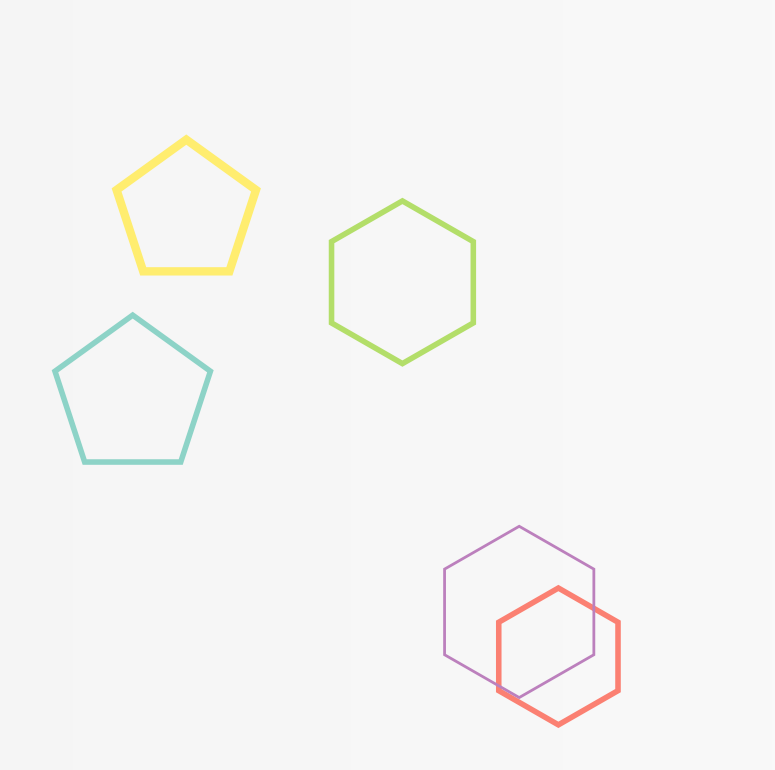[{"shape": "pentagon", "thickness": 2, "radius": 0.53, "center": [0.171, 0.485]}, {"shape": "hexagon", "thickness": 2, "radius": 0.44, "center": [0.72, 0.147]}, {"shape": "hexagon", "thickness": 2, "radius": 0.53, "center": [0.519, 0.633]}, {"shape": "hexagon", "thickness": 1, "radius": 0.56, "center": [0.67, 0.205]}, {"shape": "pentagon", "thickness": 3, "radius": 0.47, "center": [0.24, 0.724]}]